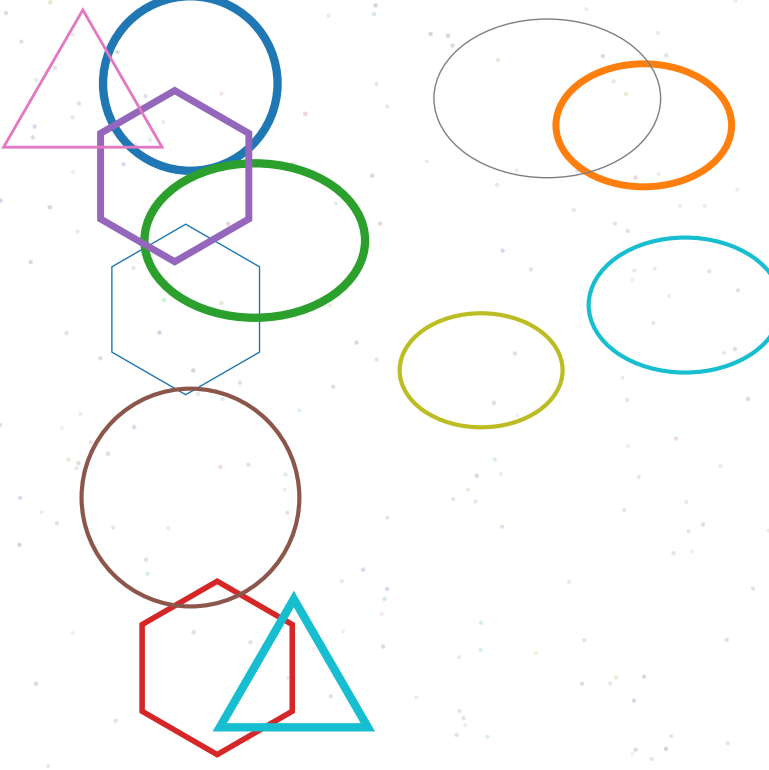[{"shape": "circle", "thickness": 3, "radius": 0.57, "center": [0.247, 0.892]}, {"shape": "hexagon", "thickness": 0.5, "radius": 0.55, "center": [0.241, 0.598]}, {"shape": "oval", "thickness": 2.5, "radius": 0.57, "center": [0.836, 0.837]}, {"shape": "oval", "thickness": 3, "radius": 0.72, "center": [0.331, 0.688]}, {"shape": "hexagon", "thickness": 2, "radius": 0.56, "center": [0.282, 0.133]}, {"shape": "hexagon", "thickness": 2.5, "radius": 0.56, "center": [0.227, 0.771]}, {"shape": "circle", "thickness": 1.5, "radius": 0.71, "center": [0.247, 0.354]}, {"shape": "triangle", "thickness": 1, "radius": 0.59, "center": [0.108, 0.868]}, {"shape": "oval", "thickness": 0.5, "radius": 0.74, "center": [0.711, 0.872]}, {"shape": "oval", "thickness": 1.5, "radius": 0.53, "center": [0.625, 0.519]}, {"shape": "triangle", "thickness": 3, "radius": 0.56, "center": [0.382, 0.111]}, {"shape": "oval", "thickness": 1.5, "radius": 0.63, "center": [0.89, 0.604]}]